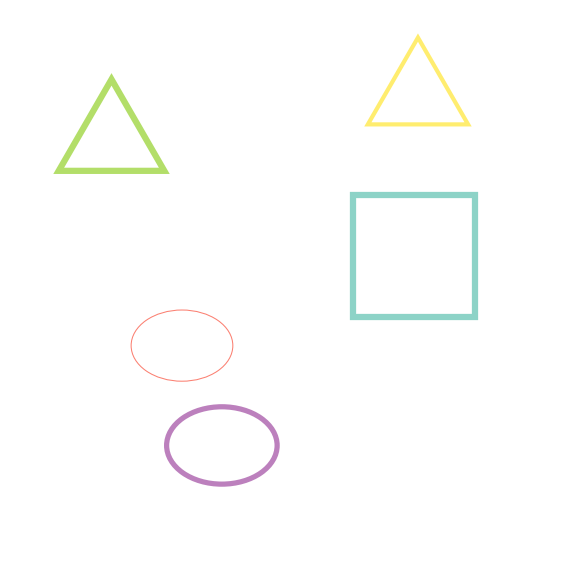[{"shape": "square", "thickness": 3, "radius": 0.53, "center": [0.716, 0.556]}, {"shape": "oval", "thickness": 0.5, "radius": 0.44, "center": [0.315, 0.401]}, {"shape": "triangle", "thickness": 3, "radius": 0.53, "center": [0.193, 0.756]}, {"shape": "oval", "thickness": 2.5, "radius": 0.48, "center": [0.384, 0.228]}, {"shape": "triangle", "thickness": 2, "radius": 0.5, "center": [0.724, 0.834]}]